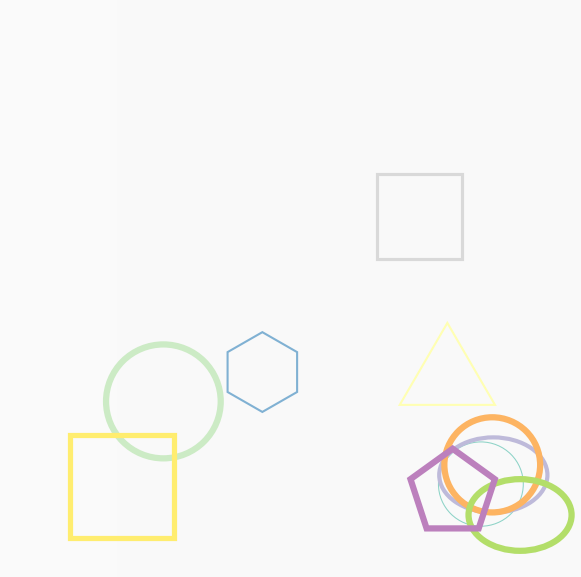[{"shape": "circle", "thickness": 0.5, "radius": 0.36, "center": [0.827, 0.161]}, {"shape": "triangle", "thickness": 1, "radius": 0.47, "center": [0.77, 0.345]}, {"shape": "oval", "thickness": 2, "radius": 0.47, "center": [0.849, 0.177]}, {"shape": "hexagon", "thickness": 1, "radius": 0.35, "center": [0.451, 0.355]}, {"shape": "circle", "thickness": 3, "radius": 0.41, "center": [0.847, 0.194]}, {"shape": "oval", "thickness": 3, "radius": 0.44, "center": [0.895, 0.107]}, {"shape": "square", "thickness": 1.5, "radius": 0.37, "center": [0.722, 0.624]}, {"shape": "pentagon", "thickness": 3, "radius": 0.38, "center": [0.779, 0.146]}, {"shape": "circle", "thickness": 3, "radius": 0.49, "center": [0.281, 0.304]}, {"shape": "square", "thickness": 2.5, "radius": 0.45, "center": [0.209, 0.157]}]